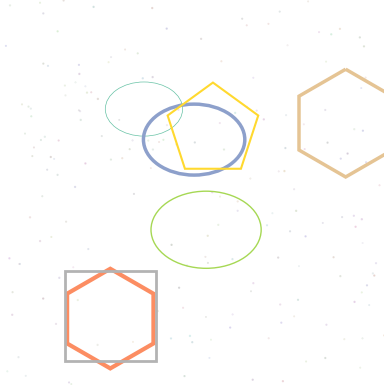[{"shape": "oval", "thickness": 0.5, "radius": 0.5, "center": [0.374, 0.717]}, {"shape": "hexagon", "thickness": 3, "radius": 0.65, "center": [0.286, 0.173]}, {"shape": "oval", "thickness": 2.5, "radius": 0.66, "center": [0.504, 0.637]}, {"shape": "oval", "thickness": 1, "radius": 0.72, "center": [0.535, 0.403]}, {"shape": "pentagon", "thickness": 1.5, "radius": 0.62, "center": [0.553, 0.662]}, {"shape": "hexagon", "thickness": 2.5, "radius": 0.7, "center": [0.898, 0.68]}, {"shape": "square", "thickness": 2, "radius": 0.59, "center": [0.286, 0.179]}]